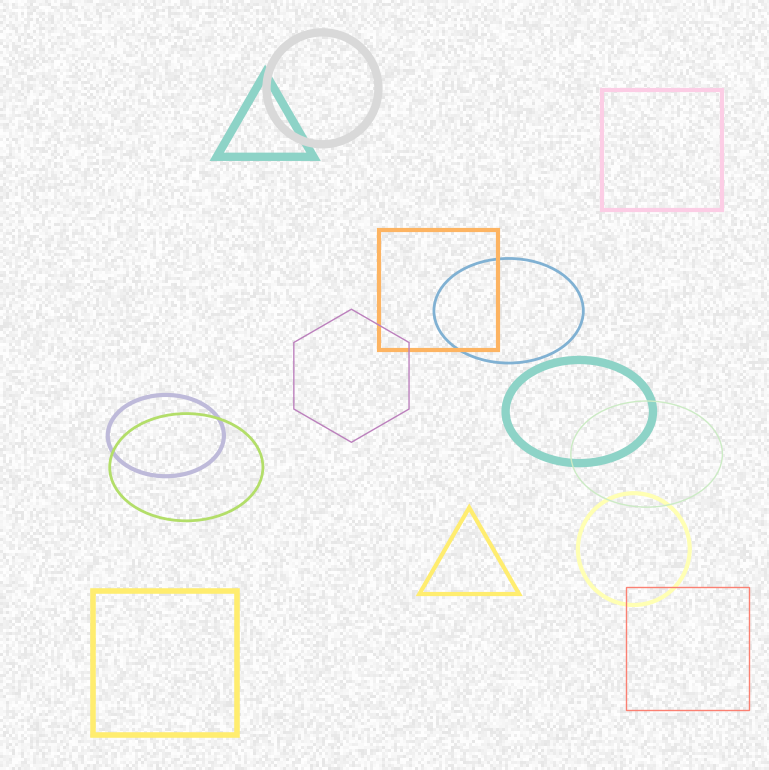[{"shape": "oval", "thickness": 3, "radius": 0.48, "center": [0.752, 0.466]}, {"shape": "triangle", "thickness": 3, "radius": 0.36, "center": [0.344, 0.833]}, {"shape": "circle", "thickness": 1.5, "radius": 0.36, "center": [0.823, 0.287]}, {"shape": "oval", "thickness": 1.5, "radius": 0.38, "center": [0.215, 0.434]}, {"shape": "square", "thickness": 0.5, "radius": 0.4, "center": [0.893, 0.158]}, {"shape": "oval", "thickness": 1, "radius": 0.49, "center": [0.661, 0.596]}, {"shape": "square", "thickness": 1.5, "radius": 0.39, "center": [0.57, 0.623]}, {"shape": "oval", "thickness": 1, "radius": 0.5, "center": [0.242, 0.393]}, {"shape": "square", "thickness": 1.5, "radius": 0.39, "center": [0.86, 0.805]}, {"shape": "circle", "thickness": 3, "radius": 0.36, "center": [0.419, 0.885]}, {"shape": "hexagon", "thickness": 0.5, "radius": 0.43, "center": [0.456, 0.512]}, {"shape": "oval", "thickness": 0.5, "radius": 0.49, "center": [0.84, 0.41]}, {"shape": "square", "thickness": 2, "radius": 0.47, "center": [0.214, 0.139]}, {"shape": "triangle", "thickness": 1.5, "radius": 0.37, "center": [0.609, 0.266]}]